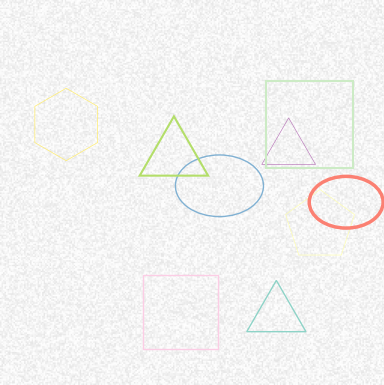[{"shape": "triangle", "thickness": 1, "radius": 0.44, "center": [0.718, 0.183]}, {"shape": "pentagon", "thickness": 0.5, "radius": 0.47, "center": [0.831, 0.414]}, {"shape": "oval", "thickness": 2.5, "radius": 0.48, "center": [0.899, 0.475]}, {"shape": "oval", "thickness": 1, "radius": 0.57, "center": [0.57, 0.517]}, {"shape": "triangle", "thickness": 1.5, "radius": 0.51, "center": [0.452, 0.595]}, {"shape": "square", "thickness": 1, "radius": 0.49, "center": [0.469, 0.189]}, {"shape": "triangle", "thickness": 0.5, "radius": 0.4, "center": [0.75, 0.613]}, {"shape": "square", "thickness": 1.5, "radius": 0.56, "center": [0.804, 0.678]}, {"shape": "hexagon", "thickness": 0.5, "radius": 0.47, "center": [0.172, 0.677]}]